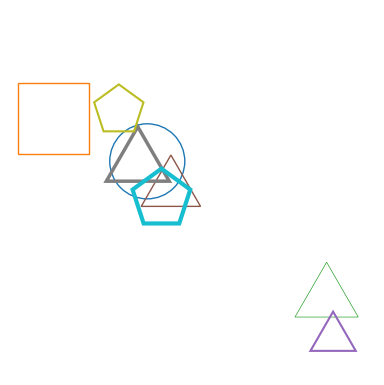[{"shape": "circle", "thickness": 1, "radius": 0.49, "center": [0.382, 0.581]}, {"shape": "square", "thickness": 1, "radius": 0.46, "center": [0.14, 0.692]}, {"shape": "triangle", "thickness": 0.5, "radius": 0.47, "center": [0.848, 0.224]}, {"shape": "triangle", "thickness": 1.5, "radius": 0.34, "center": [0.865, 0.123]}, {"shape": "triangle", "thickness": 1, "radius": 0.44, "center": [0.444, 0.508]}, {"shape": "triangle", "thickness": 2.5, "radius": 0.47, "center": [0.358, 0.577]}, {"shape": "pentagon", "thickness": 1.5, "radius": 0.34, "center": [0.309, 0.713]}, {"shape": "pentagon", "thickness": 3, "radius": 0.39, "center": [0.419, 0.483]}]